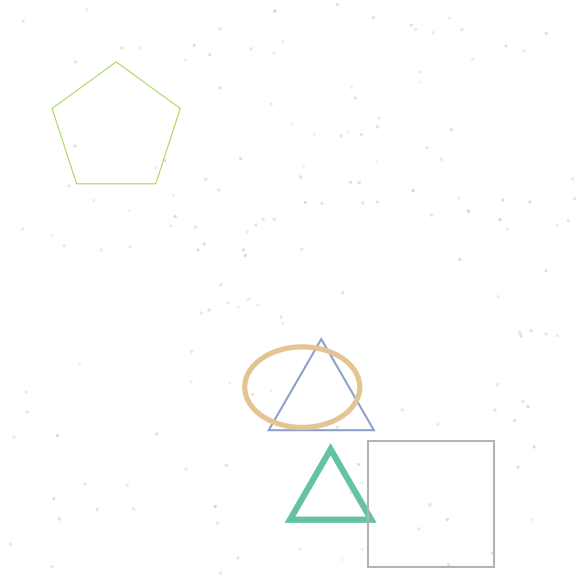[{"shape": "triangle", "thickness": 3, "radius": 0.41, "center": [0.572, 0.14]}, {"shape": "triangle", "thickness": 1, "radius": 0.53, "center": [0.556, 0.307]}, {"shape": "pentagon", "thickness": 0.5, "radius": 0.58, "center": [0.201, 0.775]}, {"shape": "oval", "thickness": 2.5, "radius": 0.5, "center": [0.523, 0.329]}, {"shape": "square", "thickness": 1, "radius": 0.54, "center": [0.746, 0.127]}]